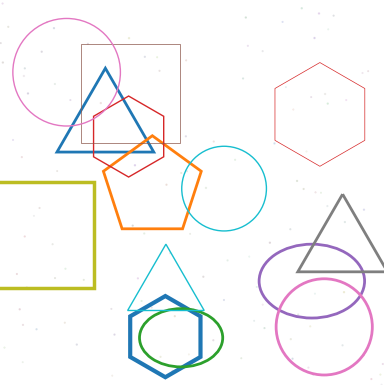[{"shape": "hexagon", "thickness": 3, "radius": 0.53, "center": [0.429, 0.126]}, {"shape": "triangle", "thickness": 2, "radius": 0.73, "center": [0.274, 0.678]}, {"shape": "pentagon", "thickness": 2, "radius": 0.67, "center": [0.396, 0.514]}, {"shape": "oval", "thickness": 2, "radius": 0.54, "center": [0.47, 0.123]}, {"shape": "hexagon", "thickness": 0.5, "radius": 0.67, "center": [0.831, 0.703]}, {"shape": "hexagon", "thickness": 1, "radius": 0.53, "center": [0.334, 0.645]}, {"shape": "oval", "thickness": 2, "radius": 0.68, "center": [0.81, 0.27]}, {"shape": "square", "thickness": 0.5, "radius": 0.64, "center": [0.339, 0.758]}, {"shape": "circle", "thickness": 1, "radius": 0.7, "center": [0.173, 0.812]}, {"shape": "circle", "thickness": 2, "radius": 0.62, "center": [0.842, 0.151]}, {"shape": "triangle", "thickness": 2, "radius": 0.67, "center": [0.89, 0.361]}, {"shape": "square", "thickness": 2.5, "radius": 0.69, "center": [0.106, 0.389]}, {"shape": "circle", "thickness": 1, "radius": 0.55, "center": [0.582, 0.51]}, {"shape": "triangle", "thickness": 1, "radius": 0.57, "center": [0.431, 0.251]}]